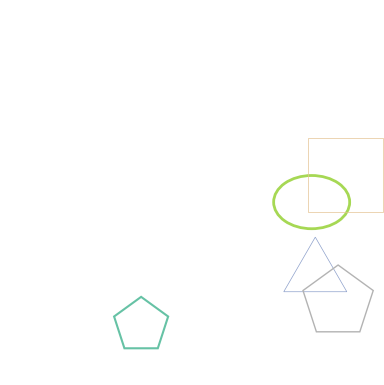[{"shape": "pentagon", "thickness": 1.5, "radius": 0.37, "center": [0.367, 0.155]}, {"shape": "triangle", "thickness": 0.5, "radius": 0.47, "center": [0.819, 0.29]}, {"shape": "oval", "thickness": 2, "radius": 0.49, "center": [0.809, 0.475]}, {"shape": "square", "thickness": 0.5, "radius": 0.48, "center": [0.898, 0.545]}, {"shape": "pentagon", "thickness": 1, "radius": 0.48, "center": [0.878, 0.216]}]